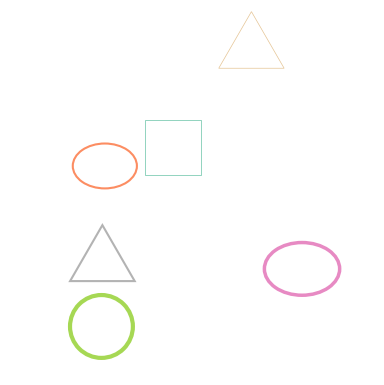[{"shape": "square", "thickness": 0.5, "radius": 0.36, "center": [0.45, 0.617]}, {"shape": "oval", "thickness": 1.5, "radius": 0.42, "center": [0.272, 0.569]}, {"shape": "oval", "thickness": 2.5, "radius": 0.49, "center": [0.784, 0.302]}, {"shape": "circle", "thickness": 3, "radius": 0.41, "center": [0.263, 0.152]}, {"shape": "triangle", "thickness": 0.5, "radius": 0.49, "center": [0.653, 0.872]}, {"shape": "triangle", "thickness": 1.5, "radius": 0.48, "center": [0.266, 0.318]}]